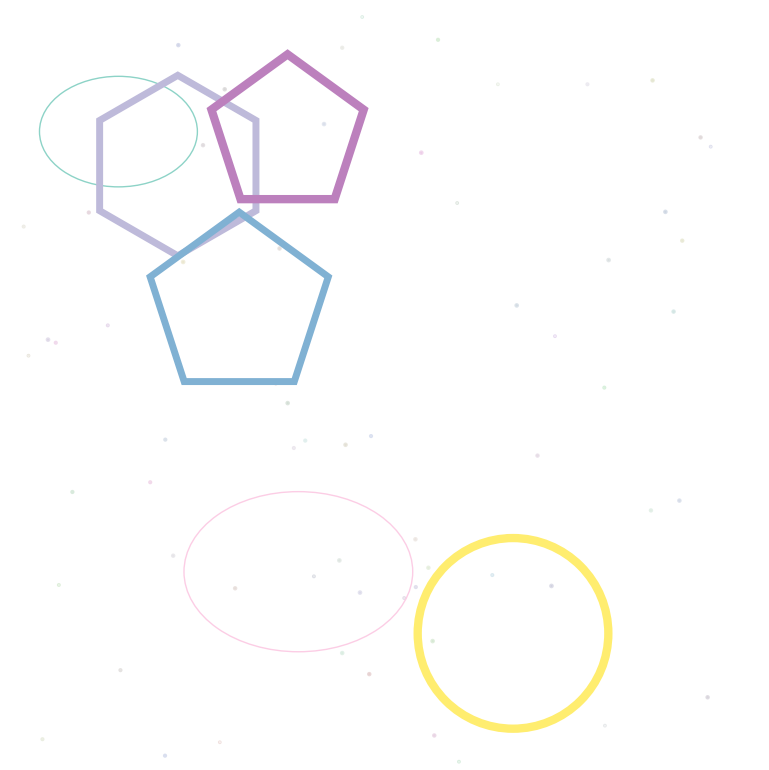[{"shape": "oval", "thickness": 0.5, "radius": 0.51, "center": [0.154, 0.829]}, {"shape": "hexagon", "thickness": 2.5, "radius": 0.59, "center": [0.231, 0.785]}, {"shape": "pentagon", "thickness": 2.5, "radius": 0.61, "center": [0.311, 0.603]}, {"shape": "oval", "thickness": 0.5, "radius": 0.74, "center": [0.387, 0.258]}, {"shape": "pentagon", "thickness": 3, "radius": 0.52, "center": [0.373, 0.825]}, {"shape": "circle", "thickness": 3, "radius": 0.62, "center": [0.666, 0.177]}]